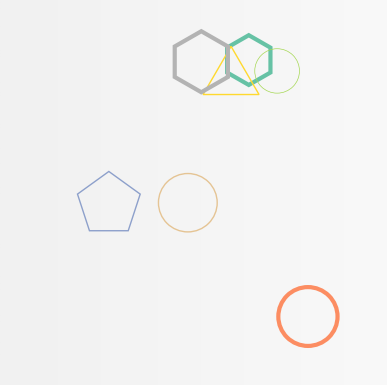[{"shape": "hexagon", "thickness": 3, "radius": 0.32, "center": [0.642, 0.844]}, {"shape": "circle", "thickness": 3, "radius": 0.38, "center": [0.795, 0.178]}, {"shape": "pentagon", "thickness": 1, "radius": 0.43, "center": [0.281, 0.47]}, {"shape": "circle", "thickness": 0.5, "radius": 0.29, "center": [0.715, 0.816]}, {"shape": "triangle", "thickness": 1, "radius": 0.42, "center": [0.596, 0.796]}, {"shape": "circle", "thickness": 1, "radius": 0.38, "center": [0.485, 0.473]}, {"shape": "hexagon", "thickness": 3, "radius": 0.4, "center": [0.52, 0.84]}]